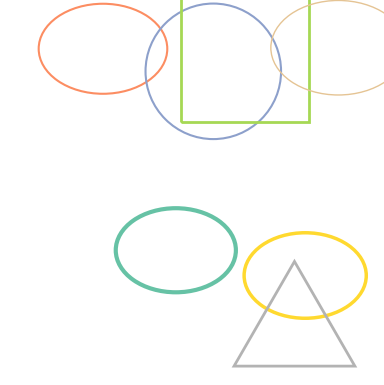[{"shape": "oval", "thickness": 3, "radius": 0.78, "center": [0.457, 0.35]}, {"shape": "oval", "thickness": 1.5, "radius": 0.84, "center": [0.267, 0.873]}, {"shape": "circle", "thickness": 1.5, "radius": 0.88, "center": [0.554, 0.815]}, {"shape": "square", "thickness": 2, "radius": 0.83, "center": [0.637, 0.848]}, {"shape": "oval", "thickness": 2.5, "radius": 0.79, "center": [0.793, 0.284]}, {"shape": "oval", "thickness": 1, "radius": 0.88, "center": [0.879, 0.876]}, {"shape": "triangle", "thickness": 2, "radius": 0.91, "center": [0.765, 0.14]}]